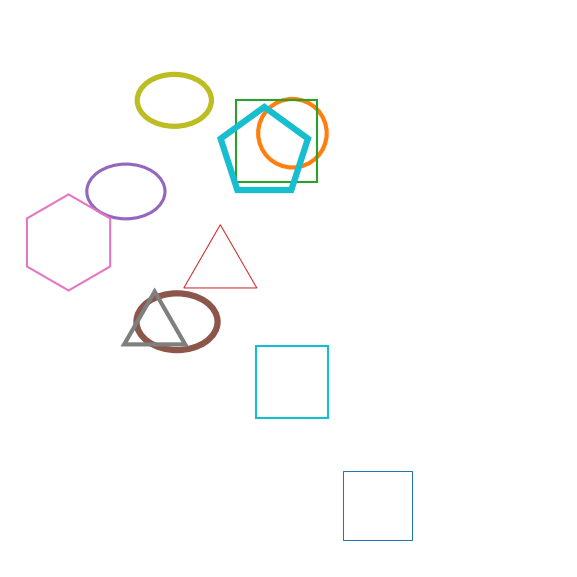[{"shape": "square", "thickness": 0.5, "radius": 0.3, "center": [0.653, 0.124]}, {"shape": "circle", "thickness": 2, "radius": 0.3, "center": [0.506, 0.768]}, {"shape": "square", "thickness": 1, "radius": 0.35, "center": [0.479, 0.755]}, {"shape": "triangle", "thickness": 0.5, "radius": 0.36, "center": [0.381, 0.537]}, {"shape": "oval", "thickness": 1.5, "radius": 0.34, "center": [0.218, 0.668]}, {"shape": "oval", "thickness": 3, "radius": 0.35, "center": [0.307, 0.442]}, {"shape": "hexagon", "thickness": 1, "radius": 0.42, "center": [0.119, 0.579]}, {"shape": "triangle", "thickness": 2, "radius": 0.3, "center": [0.268, 0.433]}, {"shape": "oval", "thickness": 2.5, "radius": 0.32, "center": [0.302, 0.825]}, {"shape": "pentagon", "thickness": 3, "radius": 0.4, "center": [0.458, 0.734]}, {"shape": "square", "thickness": 1, "radius": 0.31, "center": [0.505, 0.337]}]